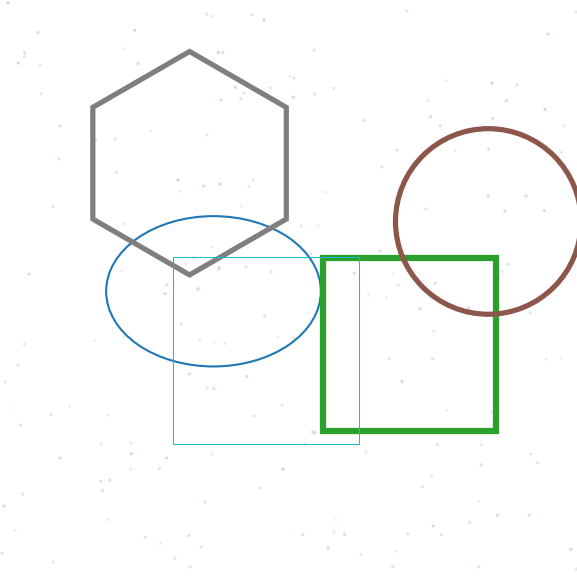[{"shape": "oval", "thickness": 1, "radius": 0.93, "center": [0.37, 0.495]}, {"shape": "square", "thickness": 3, "radius": 0.75, "center": [0.709, 0.403]}, {"shape": "circle", "thickness": 2.5, "radius": 0.8, "center": [0.846, 0.616]}, {"shape": "hexagon", "thickness": 2.5, "radius": 0.97, "center": [0.328, 0.717]}, {"shape": "square", "thickness": 0.5, "radius": 0.81, "center": [0.461, 0.392]}]